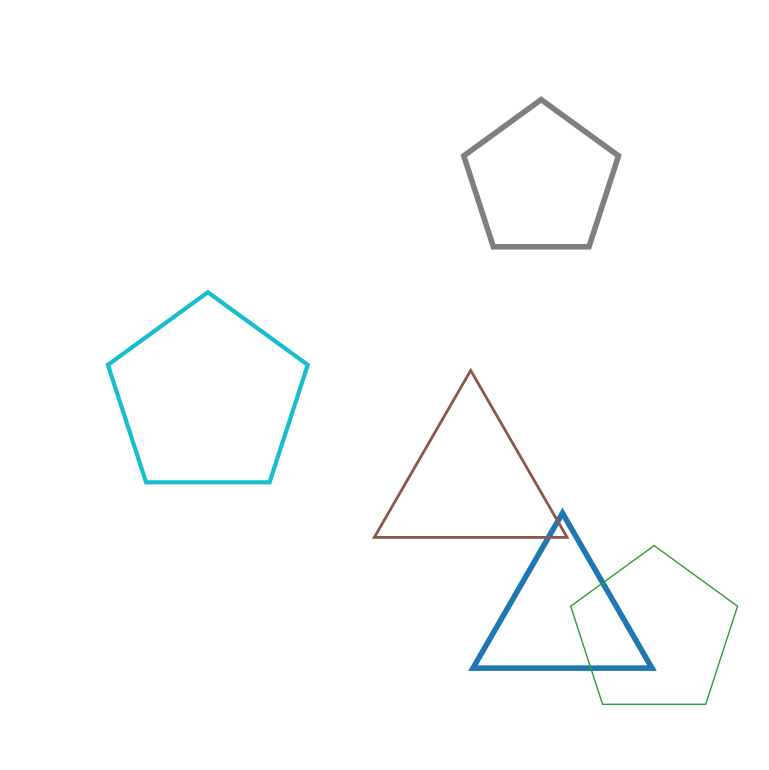[{"shape": "triangle", "thickness": 2, "radius": 0.67, "center": [0.73, 0.199]}, {"shape": "pentagon", "thickness": 0.5, "radius": 0.57, "center": [0.85, 0.177]}, {"shape": "triangle", "thickness": 1, "radius": 0.72, "center": [0.611, 0.374]}, {"shape": "pentagon", "thickness": 2, "radius": 0.53, "center": [0.703, 0.765]}, {"shape": "pentagon", "thickness": 1.5, "radius": 0.68, "center": [0.27, 0.484]}]